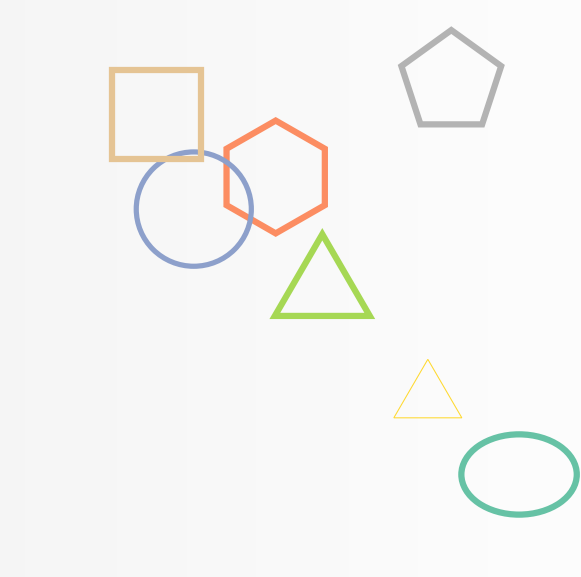[{"shape": "oval", "thickness": 3, "radius": 0.5, "center": [0.893, 0.178]}, {"shape": "hexagon", "thickness": 3, "radius": 0.49, "center": [0.474, 0.693]}, {"shape": "circle", "thickness": 2.5, "radius": 0.49, "center": [0.333, 0.637]}, {"shape": "triangle", "thickness": 3, "radius": 0.47, "center": [0.555, 0.499]}, {"shape": "triangle", "thickness": 0.5, "radius": 0.34, "center": [0.736, 0.309]}, {"shape": "square", "thickness": 3, "radius": 0.38, "center": [0.269, 0.802]}, {"shape": "pentagon", "thickness": 3, "radius": 0.45, "center": [0.776, 0.857]}]